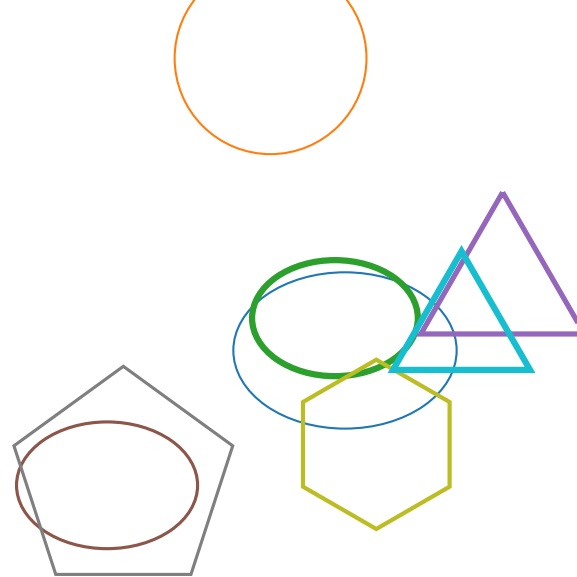[{"shape": "oval", "thickness": 1, "radius": 0.97, "center": [0.597, 0.392]}, {"shape": "circle", "thickness": 1, "radius": 0.83, "center": [0.469, 0.898]}, {"shape": "oval", "thickness": 3, "radius": 0.72, "center": [0.58, 0.448]}, {"shape": "triangle", "thickness": 2.5, "radius": 0.82, "center": [0.87, 0.503]}, {"shape": "oval", "thickness": 1.5, "radius": 0.78, "center": [0.185, 0.159]}, {"shape": "pentagon", "thickness": 1.5, "radius": 1.0, "center": [0.214, 0.166]}, {"shape": "hexagon", "thickness": 2, "radius": 0.73, "center": [0.652, 0.23]}, {"shape": "triangle", "thickness": 3, "radius": 0.69, "center": [0.799, 0.427]}]